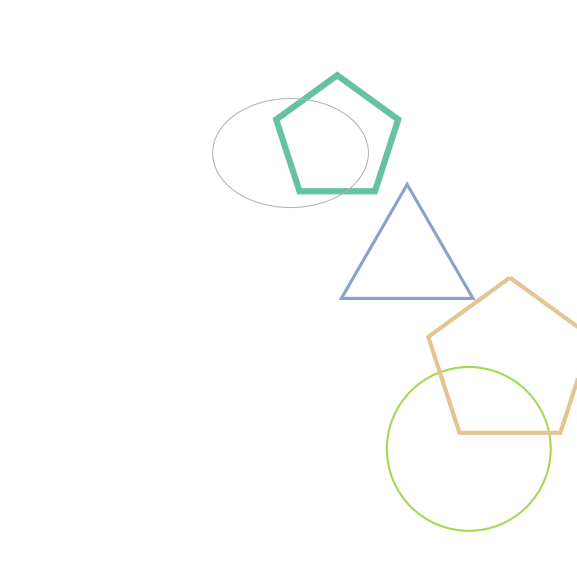[{"shape": "pentagon", "thickness": 3, "radius": 0.56, "center": [0.584, 0.758]}, {"shape": "triangle", "thickness": 1.5, "radius": 0.66, "center": [0.705, 0.548]}, {"shape": "circle", "thickness": 1, "radius": 0.71, "center": [0.812, 0.222]}, {"shape": "pentagon", "thickness": 2, "radius": 0.74, "center": [0.883, 0.37]}, {"shape": "oval", "thickness": 0.5, "radius": 0.67, "center": [0.503, 0.734]}]